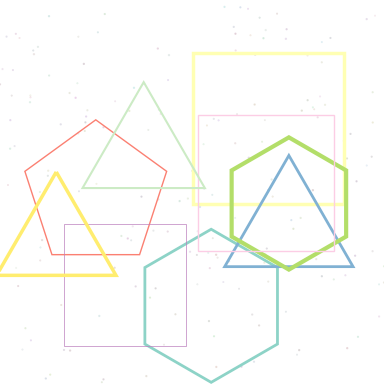[{"shape": "hexagon", "thickness": 2, "radius": 0.99, "center": [0.549, 0.206]}, {"shape": "square", "thickness": 2.5, "radius": 0.98, "center": [0.697, 0.666]}, {"shape": "pentagon", "thickness": 1, "radius": 0.97, "center": [0.249, 0.495]}, {"shape": "triangle", "thickness": 2, "radius": 0.96, "center": [0.75, 0.404]}, {"shape": "hexagon", "thickness": 3, "radius": 0.86, "center": [0.75, 0.471]}, {"shape": "square", "thickness": 1, "radius": 0.88, "center": [0.691, 0.524]}, {"shape": "square", "thickness": 0.5, "radius": 0.79, "center": [0.325, 0.26]}, {"shape": "triangle", "thickness": 1.5, "radius": 0.92, "center": [0.373, 0.603]}, {"shape": "triangle", "thickness": 2.5, "radius": 0.9, "center": [0.146, 0.374]}]